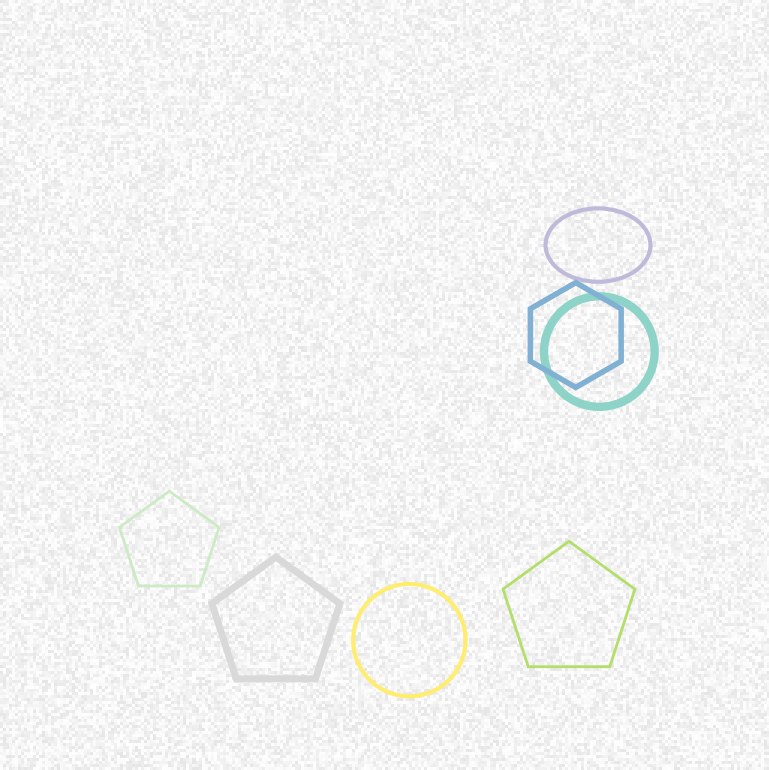[{"shape": "circle", "thickness": 3, "radius": 0.36, "center": [0.778, 0.543]}, {"shape": "oval", "thickness": 1.5, "radius": 0.34, "center": [0.777, 0.682]}, {"shape": "hexagon", "thickness": 2, "radius": 0.34, "center": [0.748, 0.565]}, {"shape": "pentagon", "thickness": 1, "radius": 0.45, "center": [0.739, 0.207]}, {"shape": "pentagon", "thickness": 2.5, "radius": 0.44, "center": [0.358, 0.189]}, {"shape": "pentagon", "thickness": 1, "radius": 0.34, "center": [0.22, 0.294]}, {"shape": "circle", "thickness": 1.5, "radius": 0.36, "center": [0.532, 0.169]}]